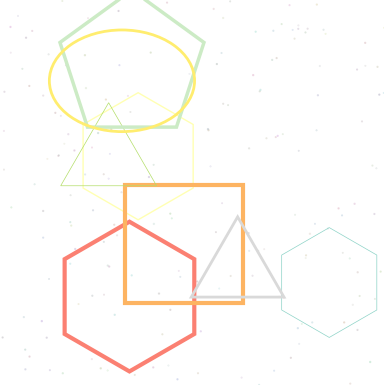[{"shape": "hexagon", "thickness": 0.5, "radius": 0.71, "center": [0.855, 0.266]}, {"shape": "hexagon", "thickness": 1, "radius": 0.83, "center": [0.359, 0.594]}, {"shape": "hexagon", "thickness": 3, "radius": 0.97, "center": [0.336, 0.23]}, {"shape": "square", "thickness": 3, "radius": 0.76, "center": [0.477, 0.367]}, {"shape": "triangle", "thickness": 0.5, "radius": 0.72, "center": [0.282, 0.589]}, {"shape": "triangle", "thickness": 2, "radius": 0.69, "center": [0.617, 0.298]}, {"shape": "pentagon", "thickness": 2.5, "radius": 0.98, "center": [0.343, 0.829]}, {"shape": "oval", "thickness": 2, "radius": 0.94, "center": [0.317, 0.79]}]